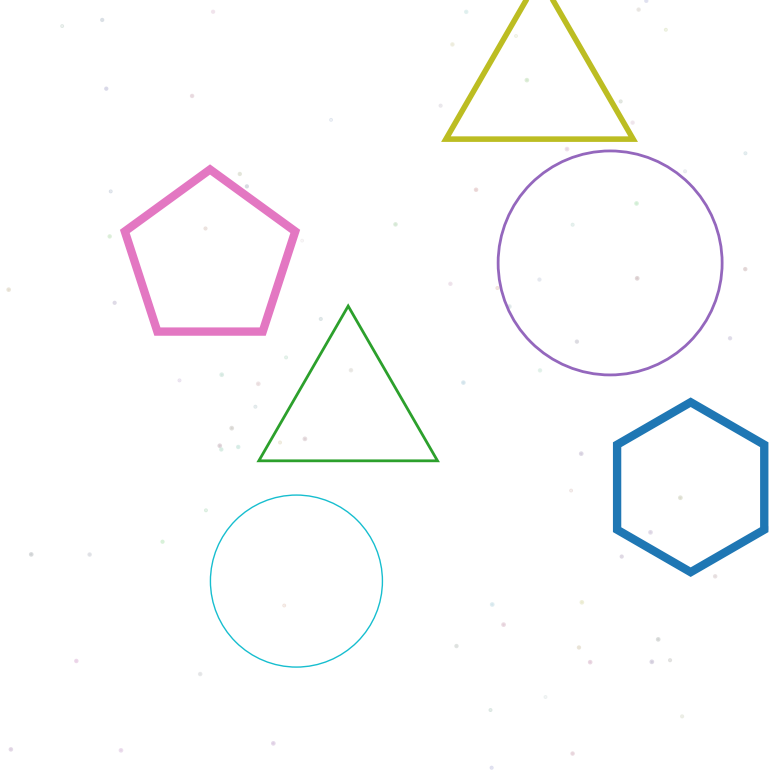[{"shape": "hexagon", "thickness": 3, "radius": 0.55, "center": [0.897, 0.367]}, {"shape": "triangle", "thickness": 1, "radius": 0.67, "center": [0.452, 0.469]}, {"shape": "circle", "thickness": 1, "radius": 0.73, "center": [0.792, 0.659]}, {"shape": "pentagon", "thickness": 3, "radius": 0.58, "center": [0.273, 0.664]}, {"shape": "triangle", "thickness": 2, "radius": 0.7, "center": [0.701, 0.89]}, {"shape": "circle", "thickness": 0.5, "radius": 0.56, "center": [0.385, 0.245]}]